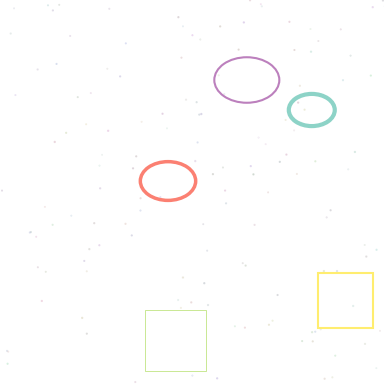[{"shape": "oval", "thickness": 3, "radius": 0.3, "center": [0.81, 0.714]}, {"shape": "oval", "thickness": 2.5, "radius": 0.36, "center": [0.436, 0.53]}, {"shape": "square", "thickness": 0.5, "radius": 0.4, "center": [0.456, 0.115]}, {"shape": "oval", "thickness": 1.5, "radius": 0.42, "center": [0.641, 0.792]}, {"shape": "square", "thickness": 1.5, "radius": 0.36, "center": [0.896, 0.219]}]